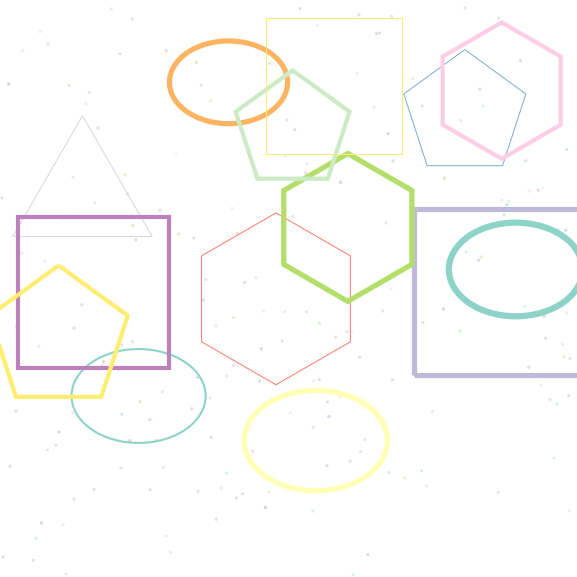[{"shape": "oval", "thickness": 3, "radius": 0.58, "center": [0.893, 0.533]}, {"shape": "oval", "thickness": 1, "radius": 0.58, "center": [0.24, 0.313]}, {"shape": "oval", "thickness": 2.5, "radius": 0.62, "center": [0.547, 0.236]}, {"shape": "square", "thickness": 2.5, "radius": 0.72, "center": [0.861, 0.494]}, {"shape": "hexagon", "thickness": 0.5, "radius": 0.74, "center": [0.478, 0.482]}, {"shape": "pentagon", "thickness": 0.5, "radius": 0.56, "center": [0.805, 0.802]}, {"shape": "oval", "thickness": 2.5, "radius": 0.51, "center": [0.396, 0.857]}, {"shape": "hexagon", "thickness": 2.5, "radius": 0.64, "center": [0.602, 0.605]}, {"shape": "hexagon", "thickness": 2, "radius": 0.59, "center": [0.869, 0.842]}, {"shape": "triangle", "thickness": 0.5, "radius": 0.7, "center": [0.143, 0.659]}, {"shape": "square", "thickness": 2, "radius": 0.65, "center": [0.161, 0.492]}, {"shape": "pentagon", "thickness": 2, "radius": 0.52, "center": [0.507, 0.774]}, {"shape": "pentagon", "thickness": 2, "radius": 0.63, "center": [0.102, 0.414]}, {"shape": "square", "thickness": 0.5, "radius": 0.59, "center": [0.578, 0.85]}]